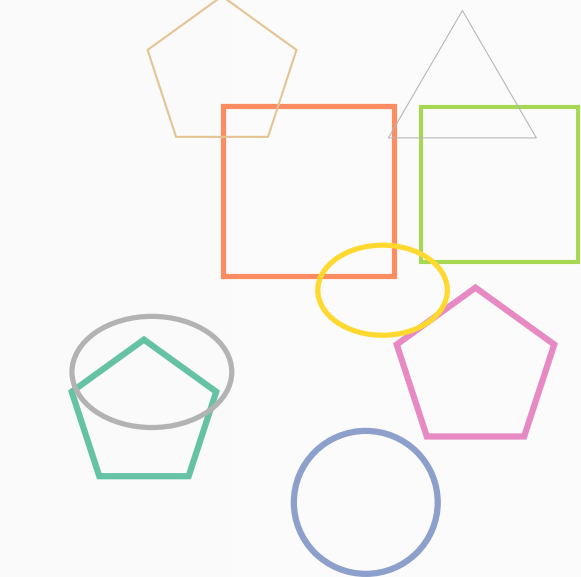[{"shape": "pentagon", "thickness": 3, "radius": 0.65, "center": [0.248, 0.28]}, {"shape": "square", "thickness": 2.5, "radius": 0.74, "center": [0.53, 0.669]}, {"shape": "circle", "thickness": 3, "radius": 0.62, "center": [0.629, 0.129]}, {"shape": "pentagon", "thickness": 3, "radius": 0.71, "center": [0.818, 0.359]}, {"shape": "square", "thickness": 2, "radius": 0.67, "center": [0.859, 0.68]}, {"shape": "oval", "thickness": 2.5, "radius": 0.56, "center": [0.658, 0.497]}, {"shape": "pentagon", "thickness": 1, "radius": 0.67, "center": [0.382, 0.871]}, {"shape": "oval", "thickness": 2.5, "radius": 0.69, "center": [0.261, 0.355]}, {"shape": "triangle", "thickness": 0.5, "radius": 0.74, "center": [0.795, 0.834]}]